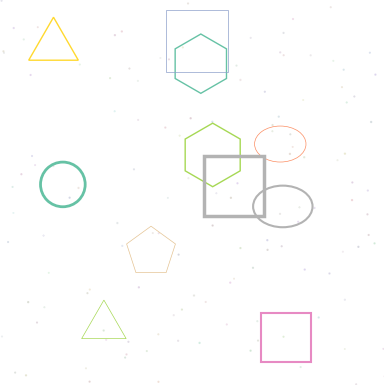[{"shape": "circle", "thickness": 2, "radius": 0.29, "center": [0.163, 0.521]}, {"shape": "hexagon", "thickness": 1, "radius": 0.38, "center": [0.522, 0.835]}, {"shape": "oval", "thickness": 0.5, "radius": 0.33, "center": [0.728, 0.626]}, {"shape": "square", "thickness": 0.5, "radius": 0.4, "center": [0.513, 0.894]}, {"shape": "square", "thickness": 1.5, "radius": 0.32, "center": [0.743, 0.124]}, {"shape": "triangle", "thickness": 0.5, "radius": 0.33, "center": [0.27, 0.154]}, {"shape": "hexagon", "thickness": 1, "radius": 0.41, "center": [0.552, 0.598]}, {"shape": "triangle", "thickness": 1, "radius": 0.37, "center": [0.139, 0.881]}, {"shape": "pentagon", "thickness": 0.5, "radius": 0.33, "center": [0.392, 0.346]}, {"shape": "oval", "thickness": 1.5, "radius": 0.39, "center": [0.735, 0.464]}, {"shape": "square", "thickness": 2.5, "radius": 0.39, "center": [0.608, 0.517]}]